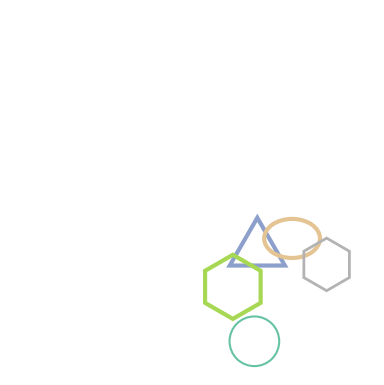[{"shape": "circle", "thickness": 1.5, "radius": 0.32, "center": [0.661, 0.114]}, {"shape": "triangle", "thickness": 3, "radius": 0.41, "center": [0.668, 0.352]}, {"shape": "hexagon", "thickness": 3, "radius": 0.42, "center": [0.605, 0.255]}, {"shape": "oval", "thickness": 3, "radius": 0.36, "center": [0.759, 0.381]}, {"shape": "hexagon", "thickness": 2, "radius": 0.34, "center": [0.848, 0.313]}]